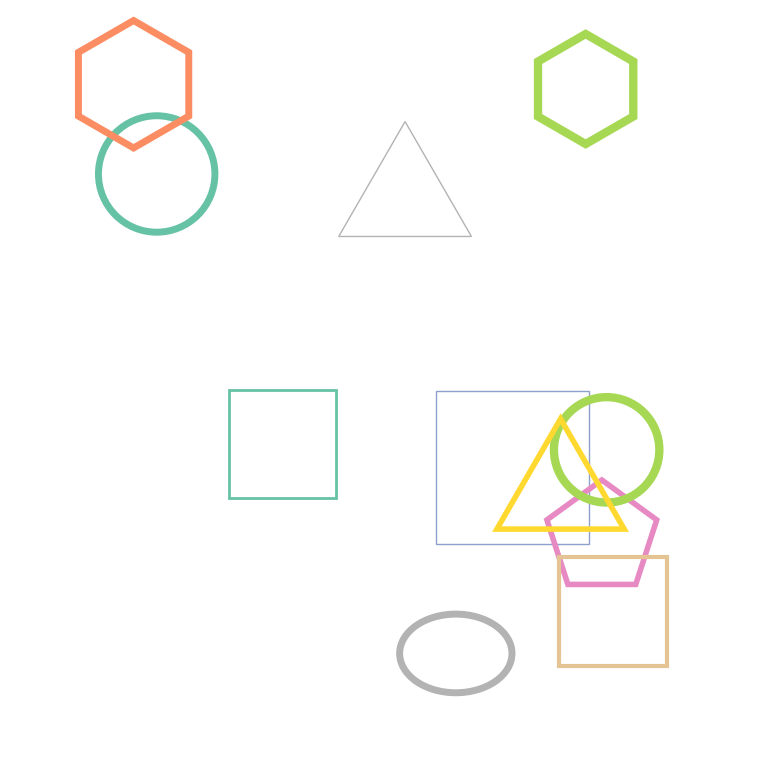[{"shape": "square", "thickness": 1, "radius": 0.35, "center": [0.367, 0.423]}, {"shape": "circle", "thickness": 2.5, "radius": 0.38, "center": [0.203, 0.774]}, {"shape": "hexagon", "thickness": 2.5, "radius": 0.41, "center": [0.174, 0.891]}, {"shape": "square", "thickness": 0.5, "radius": 0.5, "center": [0.666, 0.393]}, {"shape": "pentagon", "thickness": 2, "radius": 0.37, "center": [0.782, 0.302]}, {"shape": "hexagon", "thickness": 3, "radius": 0.36, "center": [0.761, 0.884]}, {"shape": "circle", "thickness": 3, "radius": 0.34, "center": [0.788, 0.416]}, {"shape": "triangle", "thickness": 2, "radius": 0.48, "center": [0.728, 0.361]}, {"shape": "square", "thickness": 1.5, "radius": 0.35, "center": [0.796, 0.206]}, {"shape": "oval", "thickness": 2.5, "radius": 0.36, "center": [0.592, 0.151]}, {"shape": "triangle", "thickness": 0.5, "radius": 0.5, "center": [0.526, 0.743]}]